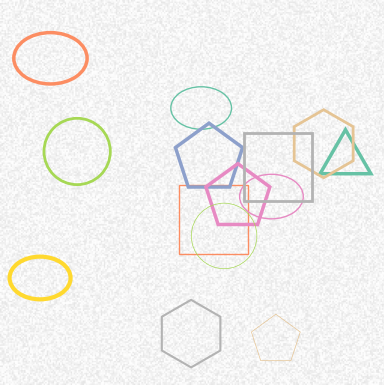[{"shape": "oval", "thickness": 1, "radius": 0.39, "center": [0.522, 0.719]}, {"shape": "triangle", "thickness": 2.5, "radius": 0.38, "center": [0.897, 0.587]}, {"shape": "oval", "thickness": 2.5, "radius": 0.48, "center": [0.131, 0.849]}, {"shape": "square", "thickness": 1, "radius": 0.45, "center": [0.555, 0.43]}, {"shape": "pentagon", "thickness": 2.5, "radius": 0.46, "center": [0.543, 0.588]}, {"shape": "pentagon", "thickness": 2.5, "radius": 0.44, "center": [0.618, 0.488]}, {"shape": "oval", "thickness": 1, "radius": 0.41, "center": [0.705, 0.489]}, {"shape": "circle", "thickness": 0.5, "radius": 0.43, "center": [0.582, 0.387]}, {"shape": "circle", "thickness": 2, "radius": 0.43, "center": [0.2, 0.607]}, {"shape": "oval", "thickness": 3, "radius": 0.4, "center": [0.104, 0.278]}, {"shape": "hexagon", "thickness": 2, "radius": 0.44, "center": [0.841, 0.627]}, {"shape": "pentagon", "thickness": 0.5, "radius": 0.33, "center": [0.716, 0.117]}, {"shape": "hexagon", "thickness": 1.5, "radius": 0.44, "center": [0.496, 0.133]}, {"shape": "square", "thickness": 2, "radius": 0.44, "center": [0.721, 0.566]}]